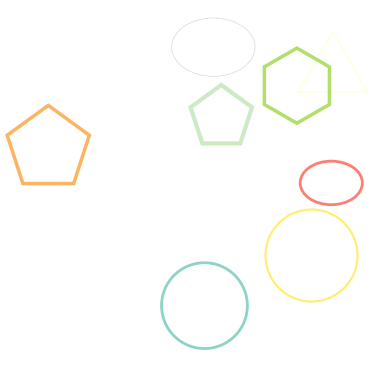[{"shape": "circle", "thickness": 2, "radius": 0.56, "center": [0.531, 0.206]}, {"shape": "triangle", "thickness": 0.5, "radius": 0.52, "center": [0.864, 0.813]}, {"shape": "oval", "thickness": 2, "radius": 0.4, "center": [0.86, 0.525]}, {"shape": "pentagon", "thickness": 2.5, "radius": 0.56, "center": [0.125, 0.614]}, {"shape": "hexagon", "thickness": 2.5, "radius": 0.49, "center": [0.771, 0.777]}, {"shape": "oval", "thickness": 0.5, "radius": 0.54, "center": [0.554, 0.877]}, {"shape": "pentagon", "thickness": 3, "radius": 0.42, "center": [0.575, 0.695]}, {"shape": "circle", "thickness": 1.5, "radius": 0.6, "center": [0.809, 0.336]}]